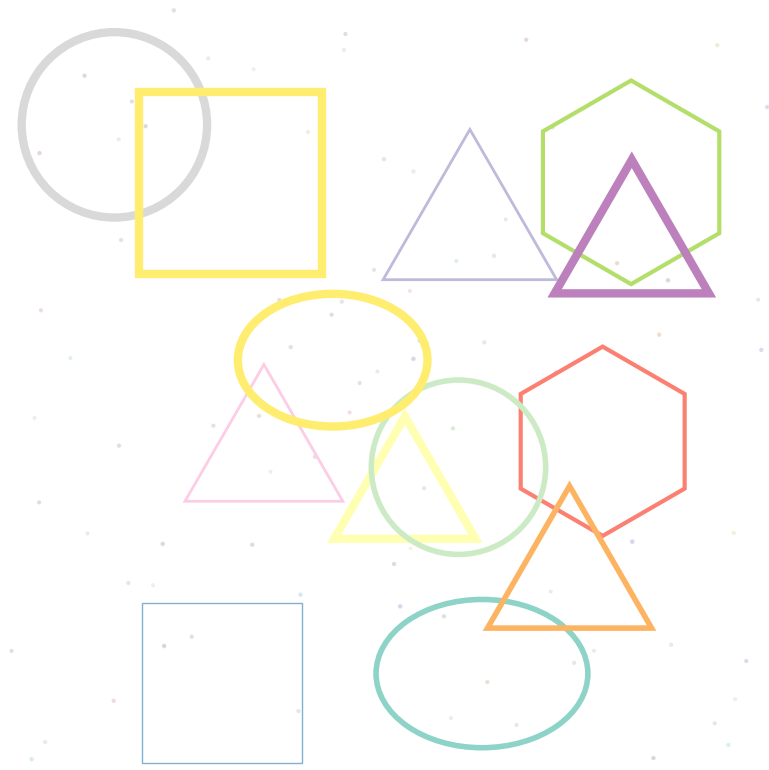[{"shape": "oval", "thickness": 2, "radius": 0.69, "center": [0.626, 0.125]}, {"shape": "triangle", "thickness": 3, "radius": 0.53, "center": [0.526, 0.353]}, {"shape": "triangle", "thickness": 1, "radius": 0.65, "center": [0.61, 0.702]}, {"shape": "hexagon", "thickness": 1.5, "radius": 0.61, "center": [0.783, 0.427]}, {"shape": "square", "thickness": 0.5, "radius": 0.52, "center": [0.289, 0.112]}, {"shape": "triangle", "thickness": 2, "radius": 0.62, "center": [0.74, 0.246]}, {"shape": "hexagon", "thickness": 1.5, "radius": 0.66, "center": [0.82, 0.763]}, {"shape": "triangle", "thickness": 1, "radius": 0.59, "center": [0.343, 0.408]}, {"shape": "circle", "thickness": 3, "radius": 0.6, "center": [0.149, 0.838]}, {"shape": "triangle", "thickness": 3, "radius": 0.58, "center": [0.82, 0.677]}, {"shape": "circle", "thickness": 2, "radius": 0.57, "center": [0.595, 0.393]}, {"shape": "oval", "thickness": 3, "radius": 0.62, "center": [0.432, 0.532]}, {"shape": "square", "thickness": 3, "radius": 0.59, "center": [0.299, 0.762]}]